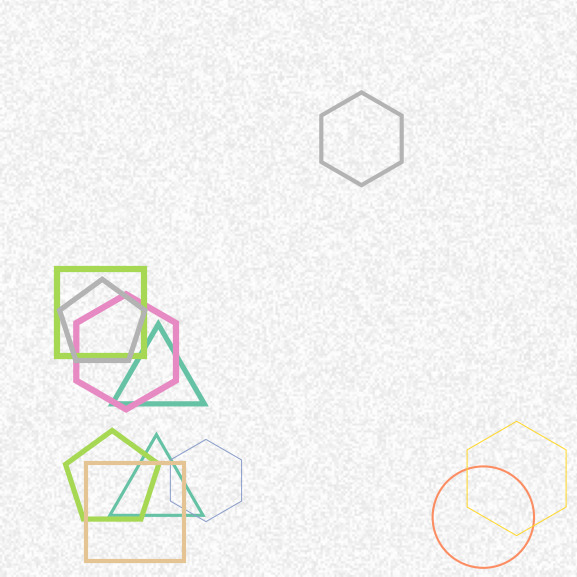[{"shape": "triangle", "thickness": 2.5, "radius": 0.46, "center": [0.274, 0.346]}, {"shape": "triangle", "thickness": 1.5, "radius": 0.47, "center": [0.271, 0.153]}, {"shape": "circle", "thickness": 1, "radius": 0.44, "center": [0.837, 0.104]}, {"shape": "hexagon", "thickness": 0.5, "radius": 0.36, "center": [0.357, 0.167]}, {"shape": "hexagon", "thickness": 3, "radius": 0.5, "center": [0.218, 0.39]}, {"shape": "pentagon", "thickness": 2.5, "radius": 0.42, "center": [0.194, 0.169]}, {"shape": "square", "thickness": 3, "radius": 0.38, "center": [0.173, 0.458]}, {"shape": "hexagon", "thickness": 0.5, "radius": 0.49, "center": [0.895, 0.171]}, {"shape": "square", "thickness": 2, "radius": 0.42, "center": [0.234, 0.112]}, {"shape": "pentagon", "thickness": 2.5, "radius": 0.39, "center": [0.177, 0.438]}, {"shape": "hexagon", "thickness": 2, "radius": 0.4, "center": [0.626, 0.759]}]